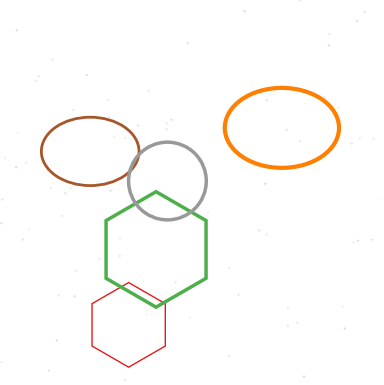[{"shape": "hexagon", "thickness": 1, "radius": 0.55, "center": [0.334, 0.156]}, {"shape": "hexagon", "thickness": 2.5, "radius": 0.75, "center": [0.405, 0.352]}, {"shape": "oval", "thickness": 3, "radius": 0.74, "center": [0.732, 0.668]}, {"shape": "oval", "thickness": 2, "radius": 0.63, "center": [0.234, 0.607]}, {"shape": "circle", "thickness": 2.5, "radius": 0.5, "center": [0.435, 0.53]}]